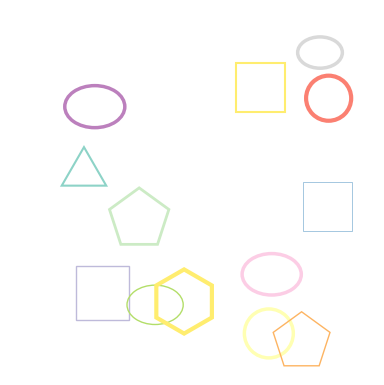[{"shape": "triangle", "thickness": 1.5, "radius": 0.33, "center": [0.218, 0.551]}, {"shape": "circle", "thickness": 2.5, "radius": 0.32, "center": [0.698, 0.134]}, {"shape": "square", "thickness": 1, "radius": 0.35, "center": [0.266, 0.239]}, {"shape": "circle", "thickness": 3, "radius": 0.29, "center": [0.854, 0.745]}, {"shape": "square", "thickness": 0.5, "radius": 0.32, "center": [0.851, 0.463]}, {"shape": "pentagon", "thickness": 1, "radius": 0.39, "center": [0.783, 0.113]}, {"shape": "oval", "thickness": 1, "radius": 0.36, "center": [0.403, 0.208]}, {"shape": "oval", "thickness": 2.5, "radius": 0.38, "center": [0.706, 0.288]}, {"shape": "oval", "thickness": 2.5, "radius": 0.29, "center": [0.831, 0.864]}, {"shape": "oval", "thickness": 2.5, "radius": 0.39, "center": [0.246, 0.723]}, {"shape": "pentagon", "thickness": 2, "radius": 0.41, "center": [0.362, 0.431]}, {"shape": "square", "thickness": 1.5, "radius": 0.31, "center": [0.676, 0.773]}, {"shape": "hexagon", "thickness": 3, "radius": 0.42, "center": [0.478, 0.217]}]